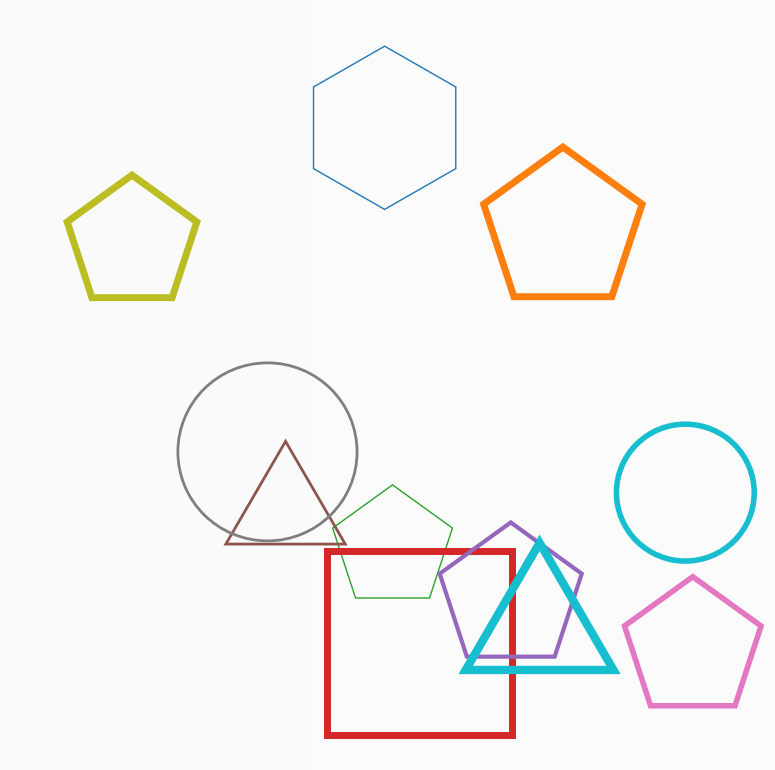[{"shape": "hexagon", "thickness": 0.5, "radius": 0.53, "center": [0.496, 0.834]}, {"shape": "pentagon", "thickness": 2.5, "radius": 0.54, "center": [0.726, 0.702]}, {"shape": "pentagon", "thickness": 0.5, "radius": 0.41, "center": [0.507, 0.289]}, {"shape": "square", "thickness": 2.5, "radius": 0.6, "center": [0.541, 0.165]}, {"shape": "pentagon", "thickness": 1.5, "radius": 0.48, "center": [0.659, 0.225]}, {"shape": "triangle", "thickness": 1, "radius": 0.44, "center": [0.368, 0.338]}, {"shape": "pentagon", "thickness": 2, "radius": 0.46, "center": [0.894, 0.158]}, {"shape": "circle", "thickness": 1, "radius": 0.58, "center": [0.345, 0.413]}, {"shape": "pentagon", "thickness": 2.5, "radius": 0.44, "center": [0.17, 0.685]}, {"shape": "triangle", "thickness": 3, "radius": 0.55, "center": [0.696, 0.185]}, {"shape": "circle", "thickness": 2, "radius": 0.44, "center": [0.884, 0.36]}]